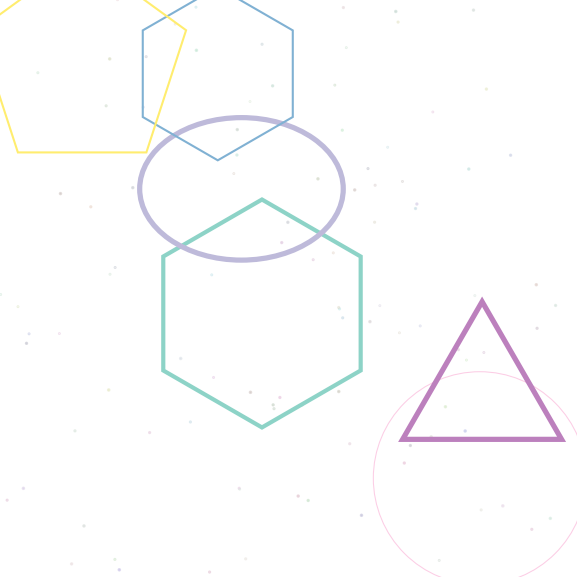[{"shape": "hexagon", "thickness": 2, "radius": 0.99, "center": [0.454, 0.456]}, {"shape": "oval", "thickness": 2.5, "radius": 0.88, "center": [0.418, 0.672]}, {"shape": "hexagon", "thickness": 1, "radius": 0.75, "center": [0.377, 0.872]}, {"shape": "circle", "thickness": 0.5, "radius": 0.92, "center": [0.831, 0.171]}, {"shape": "triangle", "thickness": 2.5, "radius": 0.79, "center": [0.835, 0.318]}, {"shape": "pentagon", "thickness": 1, "radius": 0.95, "center": [0.142, 0.888]}]